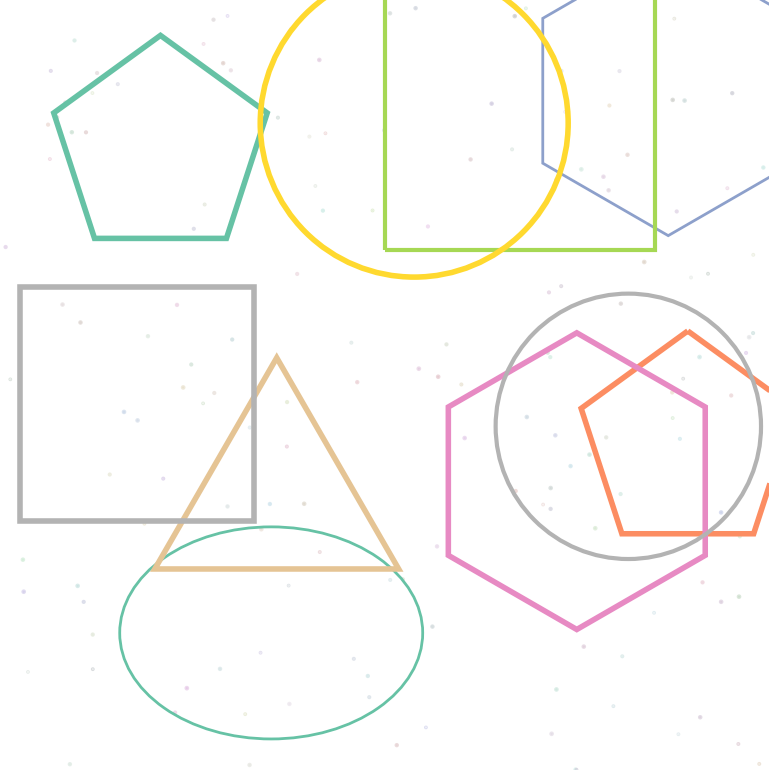[{"shape": "pentagon", "thickness": 2, "radius": 0.73, "center": [0.208, 0.808]}, {"shape": "oval", "thickness": 1, "radius": 0.98, "center": [0.352, 0.178]}, {"shape": "pentagon", "thickness": 2, "radius": 0.73, "center": [0.893, 0.425]}, {"shape": "hexagon", "thickness": 1, "radius": 0.94, "center": [0.868, 0.882]}, {"shape": "hexagon", "thickness": 2, "radius": 0.96, "center": [0.749, 0.375]}, {"shape": "square", "thickness": 1.5, "radius": 0.88, "center": [0.675, 0.851]}, {"shape": "circle", "thickness": 2, "radius": 1.0, "center": [0.538, 0.84]}, {"shape": "triangle", "thickness": 2, "radius": 0.91, "center": [0.359, 0.352]}, {"shape": "circle", "thickness": 1.5, "radius": 0.86, "center": [0.816, 0.446]}, {"shape": "square", "thickness": 2, "radius": 0.76, "center": [0.178, 0.475]}]